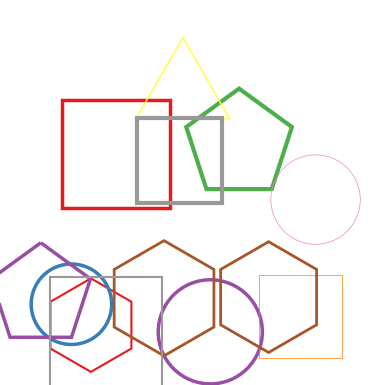[{"shape": "square", "thickness": 2.5, "radius": 0.7, "center": [0.301, 0.601]}, {"shape": "hexagon", "thickness": 1.5, "radius": 0.61, "center": [0.236, 0.155]}, {"shape": "circle", "thickness": 2.5, "radius": 0.52, "center": [0.186, 0.21]}, {"shape": "pentagon", "thickness": 3, "radius": 0.72, "center": [0.621, 0.626]}, {"shape": "circle", "thickness": 2.5, "radius": 0.68, "center": [0.546, 0.138]}, {"shape": "pentagon", "thickness": 2.5, "radius": 0.68, "center": [0.106, 0.234]}, {"shape": "square", "thickness": 0.5, "radius": 0.54, "center": [0.78, 0.178]}, {"shape": "triangle", "thickness": 1, "radius": 0.7, "center": [0.475, 0.762]}, {"shape": "hexagon", "thickness": 2, "radius": 0.75, "center": [0.426, 0.225]}, {"shape": "hexagon", "thickness": 2, "radius": 0.72, "center": [0.698, 0.228]}, {"shape": "circle", "thickness": 0.5, "radius": 0.58, "center": [0.82, 0.482]}, {"shape": "square", "thickness": 1.5, "radius": 0.73, "center": [0.275, 0.133]}, {"shape": "square", "thickness": 3, "radius": 0.55, "center": [0.467, 0.583]}]